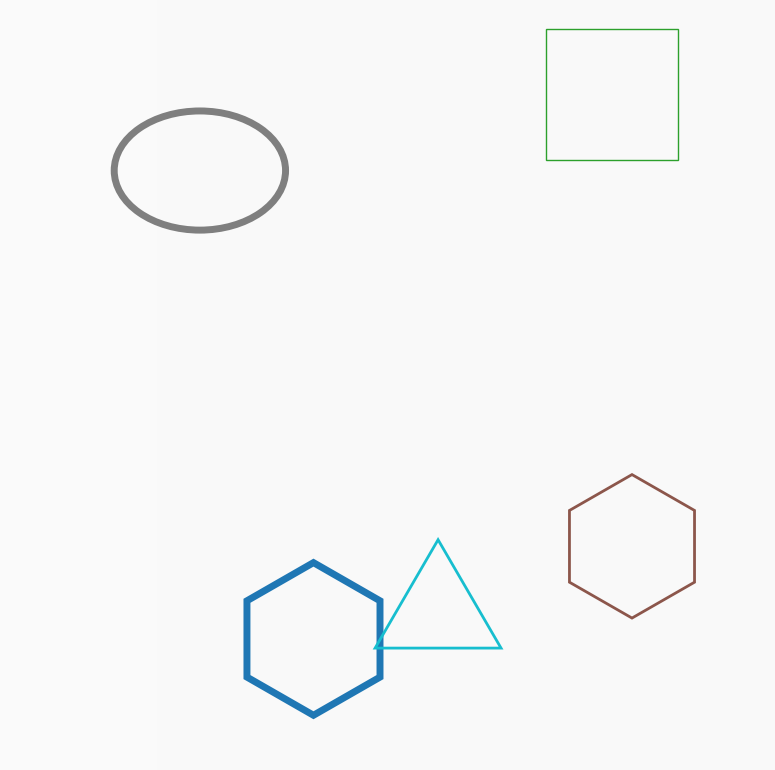[{"shape": "hexagon", "thickness": 2.5, "radius": 0.5, "center": [0.404, 0.17]}, {"shape": "square", "thickness": 0.5, "radius": 0.43, "center": [0.79, 0.877]}, {"shape": "hexagon", "thickness": 1, "radius": 0.47, "center": [0.815, 0.29]}, {"shape": "oval", "thickness": 2.5, "radius": 0.55, "center": [0.258, 0.779]}, {"shape": "triangle", "thickness": 1, "radius": 0.47, "center": [0.565, 0.205]}]